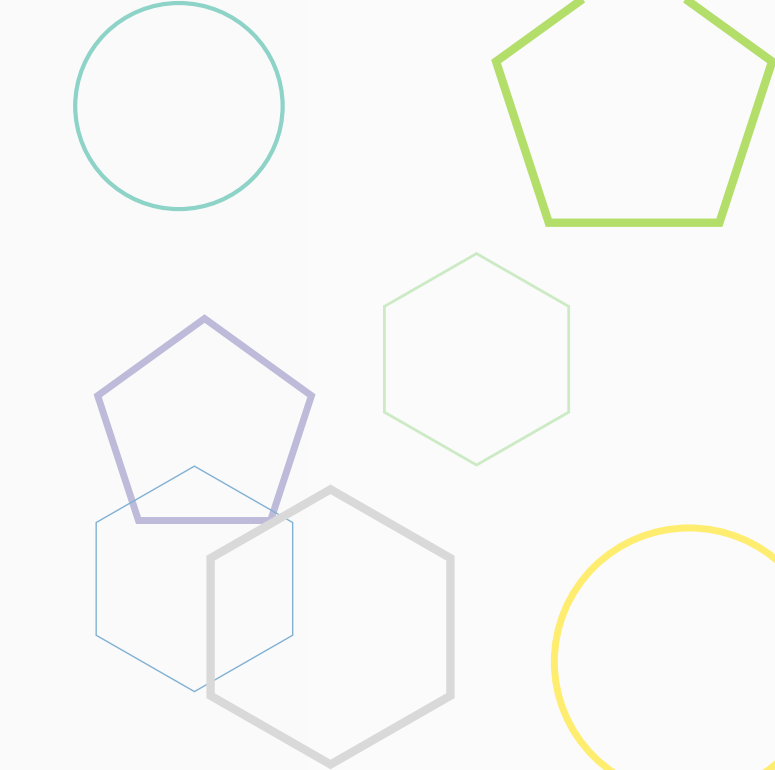[{"shape": "circle", "thickness": 1.5, "radius": 0.67, "center": [0.231, 0.862]}, {"shape": "pentagon", "thickness": 2.5, "radius": 0.73, "center": [0.264, 0.441]}, {"shape": "hexagon", "thickness": 0.5, "radius": 0.73, "center": [0.251, 0.248]}, {"shape": "pentagon", "thickness": 3, "radius": 0.94, "center": [0.818, 0.862]}, {"shape": "hexagon", "thickness": 3, "radius": 0.89, "center": [0.426, 0.186]}, {"shape": "hexagon", "thickness": 1, "radius": 0.69, "center": [0.615, 0.533]}, {"shape": "circle", "thickness": 2.5, "radius": 0.87, "center": [0.889, 0.14]}]